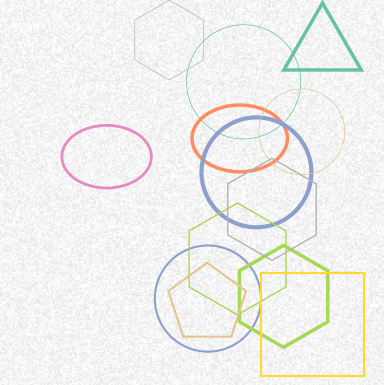[{"shape": "circle", "thickness": 0.5, "radius": 0.74, "center": [0.633, 0.787]}, {"shape": "triangle", "thickness": 2.5, "radius": 0.58, "center": [0.838, 0.876]}, {"shape": "oval", "thickness": 2.5, "radius": 0.62, "center": [0.623, 0.64]}, {"shape": "circle", "thickness": 3, "radius": 0.71, "center": [0.666, 0.552]}, {"shape": "circle", "thickness": 1.5, "radius": 0.69, "center": [0.54, 0.225]}, {"shape": "oval", "thickness": 2, "radius": 0.58, "center": [0.277, 0.593]}, {"shape": "hexagon", "thickness": 2.5, "radius": 0.66, "center": [0.737, 0.23]}, {"shape": "hexagon", "thickness": 1, "radius": 0.73, "center": [0.617, 0.327]}, {"shape": "square", "thickness": 1.5, "radius": 0.67, "center": [0.811, 0.157]}, {"shape": "pentagon", "thickness": 1.5, "radius": 0.53, "center": [0.538, 0.211]}, {"shape": "circle", "thickness": 0.5, "radius": 0.56, "center": [0.784, 0.657]}, {"shape": "hexagon", "thickness": 0.5, "radius": 0.52, "center": [0.44, 0.896]}, {"shape": "hexagon", "thickness": 1, "radius": 0.66, "center": [0.706, 0.456]}]